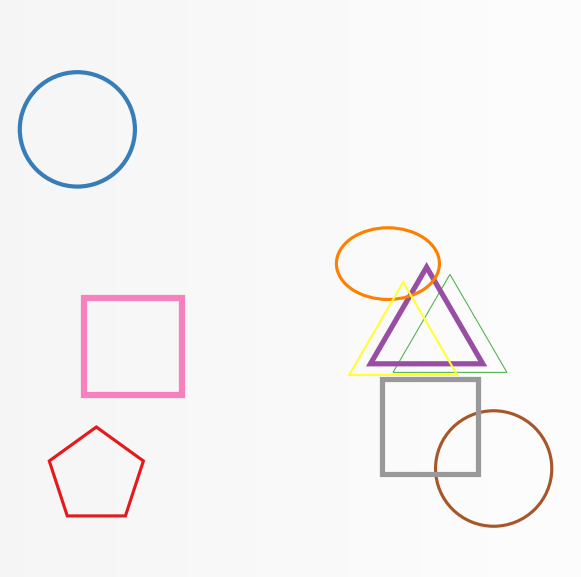[{"shape": "pentagon", "thickness": 1.5, "radius": 0.43, "center": [0.166, 0.175]}, {"shape": "circle", "thickness": 2, "radius": 0.5, "center": [0.133, 0.775]}, {"shape": "triangle", "thickness": 0.5, "radius": 0.57, "center": [0.774, 0.411]}, {"shape": "triangle", "thickness": 2.5, "radius": 0.56, "center": [0.734, 0.425]}, {"shape": "oval", "thickness": 1.5, "radius": 0.44, "center": [0.667, 0.543]}, {"shape": "triangle", "thickness": 1, "radius": 0.54, "center": [0.694, 0.403]}, {"shape": "circle", "thickness": 1.5, "radius": 0.5, "center": [0.849, 0.188]}, {"shape": "square", "thickness": 3, "radius": 0.42, "center": [0.229, 0.399]}, {"shape": "square", "thickness": 2.5, "radius": 0.41, "center": [0.74, 0.261]}]